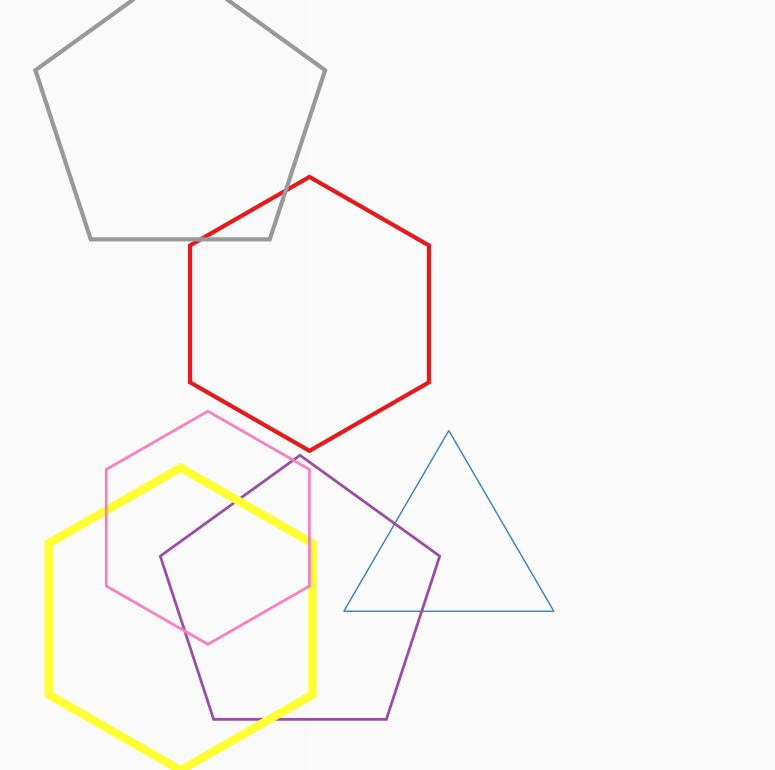[{"shape": "hexagon", "thickness": 1.5, "radius": 0.89, "center": [0.399, 0.592]}, {"shape": "triangle", "thickness": 0.5, "radius": 0.78, "center": [0.579, 0.284]}, {"shape": "pentagon", "thickness": 1, "radius": 0.95, "center": [0.387, 0.219]}, {"shape": "hexagon", "thickness": 3, "radius": 0.98, "center": [0.233, 0.196]}, {"shape": "hexagon", "thickness": 1, "radius": 0.76, "center": [0.268, 0.315]}, {"shape": "pentagon", "thickness": 1.5, "radius": 0.98, "center": [0.233, 0.848]}]